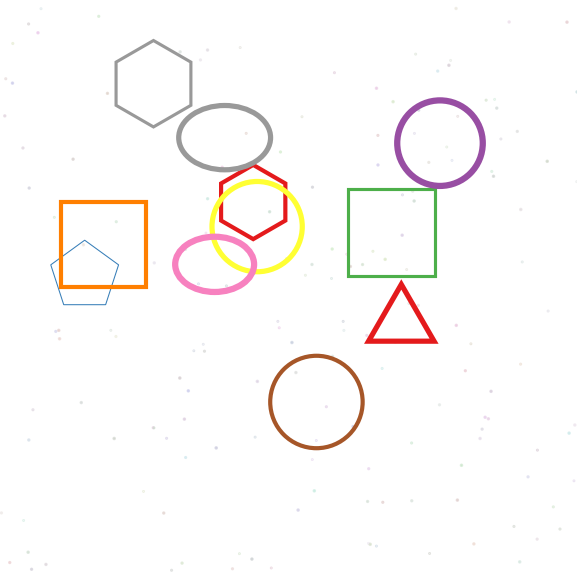[{"shape": "hexagon", "thickness": 2, "radius": 0.32, "center": [0.438, 0.649]}, {"shape": "triangle", "thickness": 2.5, "radius": 0.33, "center": [0.695, 0.441]}, {"shape": "pentagon", "thickness": 0.5, "radius": 0.31, "center": [0.147, 0.521]}, {"shape": "square", "thickness": 1.5, "radius": 0.38, "center": [0.677, 0.596]}, {"shape": "circle", "thickness": 3, "radius": 0.37, "center": [0.762, 0.751]}, {"shape": "square", "thickness": 2, "radius": 0.37, "center": [0.179, 0.576]}, {"shape": "circle", "thickness": 2.5, "radius": 0.39, "center": [0.445, 0.607]}, {"shape": "circle", "thickness": 2, "radius": 0.4, "center": [0.548, 0.303]}, {"shape": "oval", "thickness": 3, "radius": 0.34, "center": [0.372, 0.541]}, {"shape": "hexagon", "thickness": 1.5, "radius": 0.37, "center": [0.266, 0.854]}, {"shape": "oval", "thickness": 2.5, "radius": 0.4, "center": [0.389, 0.761]}]